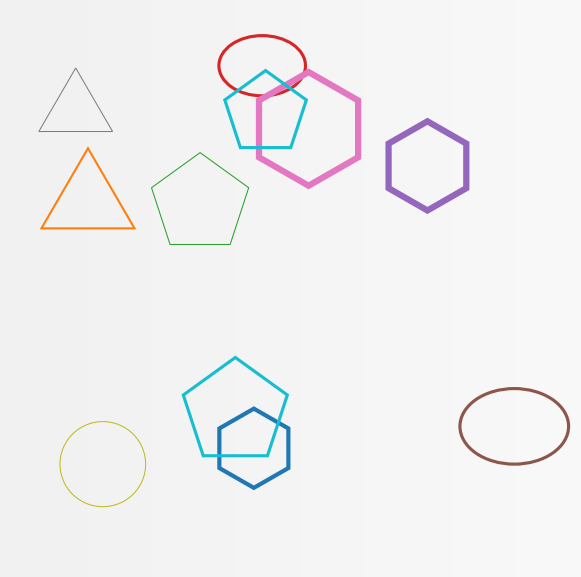[{"shape": "hexagon", "thickness": 2, "radius": 0.34, "center": [0.437, 0.223]}, {"shape": "triangle", "thickness": 1, "radius": 0.46, "center": [0.151, 0.65]}, {"shape": "pentagon", "thickness": 0.5, "radius": 0.44, "center": [0.344, 0.647]}, {"shape": "oval", "thickness": 1.5, "radius": 0.37, "center": [0.451, 0.885]}, {"shape": "hexagon", "thickness": 3, "radius": 0.39, "center": [0.735, 0.712]}, {"shape": "oval", "thickness": 1.5, "radius": 0.47, "center": [0.885, 0.261]}, {"shape": "hexagon", "thickness": 3, "radius": 0.49, "center": [0.531, 0.776]}, {"shape": "triangle", "thickness": 0.5, "radius": 0.37, "center": [0.13, 0.808]}, {"shape": "circle", "thickness": 0.5, "radius": 0.37, "center": [0.177, 0.195]}, {"shape": "pentagon", "thickness": 1.5, "radius": 0.47, "center": [0.405, 0.286]}, {"shape": "pentagon", "thickness": 1.5, "radius": 0.37, "center": [0.457, 0.803]}]